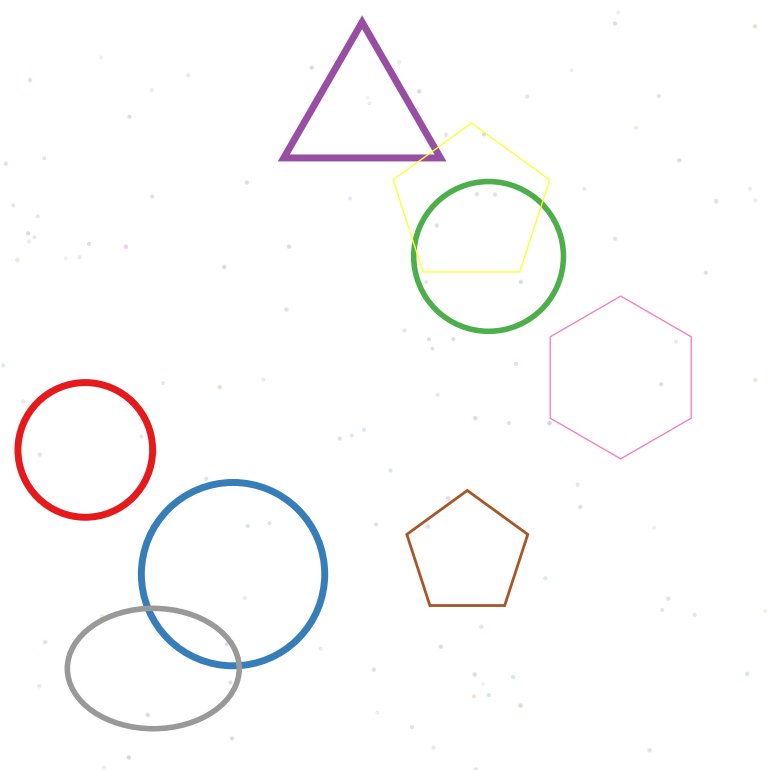[{"shape": "circle", "thickness": 2.5, "radius": 0.44, "center": [0.111, 0.416]}, {"shape": "circle", "thickness": 2.5, "radius": 0.6, "center": [0.303, 0.254]}, {"shape": "circle", "thickness": 2, "radius": 0.49, "center": [0.635, 0.667]}, {"shape": "triangle", "thickness": 2.5, "radius": 0.59, "center": [0.47, 0.854]}, {"shape": "pentagon", "thickness": 0.5, "radius": 0.53, "center": [0.612, 0.733]}, {"shape": "pentagon", "thickness": 1, "radius": 0.41, "center": [0.607, 0.28]}, {"shape": "hexagon", "thickness": 0.5, "radius": 0.53, "center": [0.806, 0.51]}, {"shape": "oval", "thickness": 2, "radius": 0.56, "center": [0.199, 0.132]}]